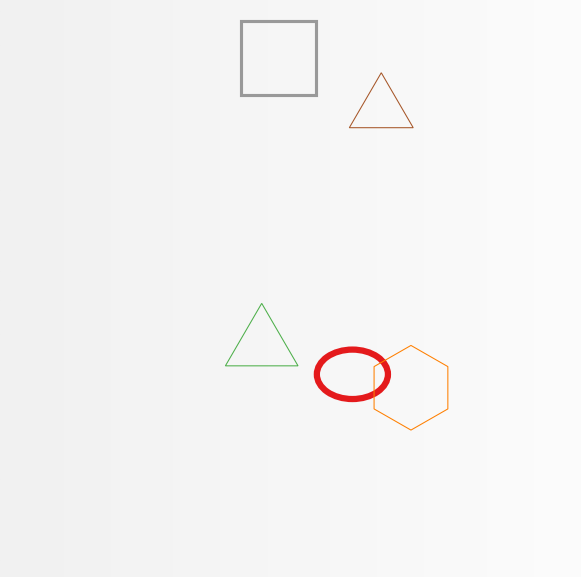[{"shape": "oval", "thickness": 3, "radius": 0.31, "center": [0.606, 0.351]}, {"shape": "triangle", "thickness": 0.5, "radius": 0.36, "center": [0.45, 0.402]}, {"shape": "hexagon", "thickness": 0.5, "radius": 0.37, "center": [0.707, 0.328]}, {"shape": "triangle", "thickness": 0.5, "radius": 0.32, "center": [0.656, 0.81]}, {"shape": "square", "thickness": 1.5, "radius": 0.32, "center": [0.479, 0.898]}]